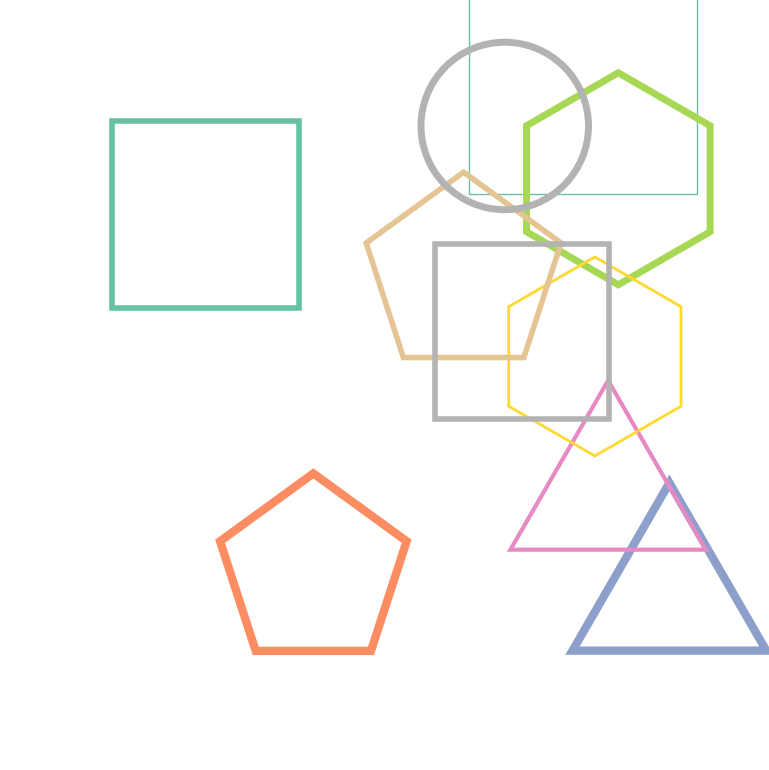[{"shape": "square", "thickness": 0.5, "radius": 0.74, "center": [0.757, 0.896]}, {"shape": "square", "thickness": 2, "radius": 0.61, "center": [0.267, 0.721]}, {"shape": "pentagon", "thickness": 3, "radius": 0.64, "center": [0.407, 0.258]}, {"shape": "triangle", "thickness": 3, "radius": 0.73, "center": [0.869, 0.228]}, {"shape": "triangle", "thickness": 1.5, "radius": 0.73, "center": [0.79, 0.359]}, {"shape": "hexagon", "thickness": 2.5, "radius": 0.69, "center": [0.803, 0.768]}, {"shape": "hexagon", "thickness": 1, "radius": 0.65, "center": [0.773, 0.537]}, {"shape": "pentagon", "thickness": 2, "radius": 0.67, "center": [0.602, 0.643]}, {"shape": "square", "thickness": 2, "radius": 0.57, "center": [0.678, 0.57]}, {"shape": "circle", "thickness": 2.5, "radius": 0.54, "center": [0.656, 0.836]}]